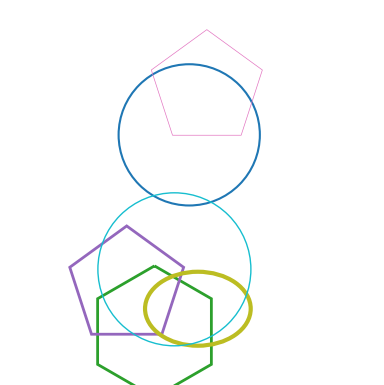[{"shape": "circle", "thickness": 1.5, "radius": 0.92, "center": [0.492, 0.65]}, {"shape": "hexagon", "thickness": 2, "radius": 0.85, "center": [0.401, 0.139]}, {"shape": "pentagon", "thickness": 2, "radius": 0.78, "center": [0.329, 0.258]}, {"shape": "pentagon", "thickness": 0.5, "radius": 0.76, "center": [0.537, 0.771]}, {"shape": "oval", "thickness": 3, "radius": 0.69, "center": [0.514, 0.198]}, {"shape": "circle", "thickness": 1, "radius": 0.99, "center": [0.453, 0.3]}]